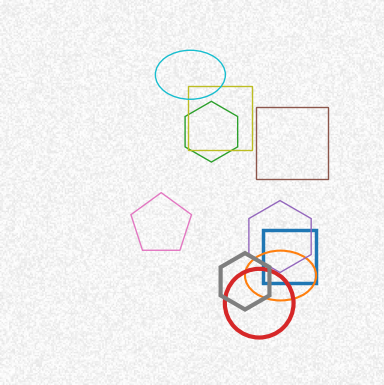[{"shape": "square", "thickness": 2.5, "radius": 0.35, "center": [0.751, 0.334]}, {"shape": "oval", "thickness": 1.5, "radius": 0.46, "center": [0.729, 0.284]}, {"shape": "hexagon", "thickness": 1, "radius": 0.39, "center": [0.549, 0.658]}, {"shape": "circle", "thickness": 3, "radius": 0.45, "center": [0.673, 0.213]}, {"shape": "hexagon", "thickness": 1, "radius": 0.47, "center": [0.727, 0.386]}, {"shape": "square", "thickness": 1, "radius": 0.47, "center": [0.759, 0.629]}, {"shape": "pentagon", "thickness": 1, "radius": 0.41, "center": [0.419, 0.417]}, {"shape": "hexagon", "thickness": 3, "radius": 0.37, "center": [0.636, 0.269]}, {"shape": "square", "thickness": 1, "radius": 0.42, "center": [0.571, 0.693]}, {"shape": "oval", "thickness": 1, "radius": 0.45, "center": [0.494, 0.806]}]